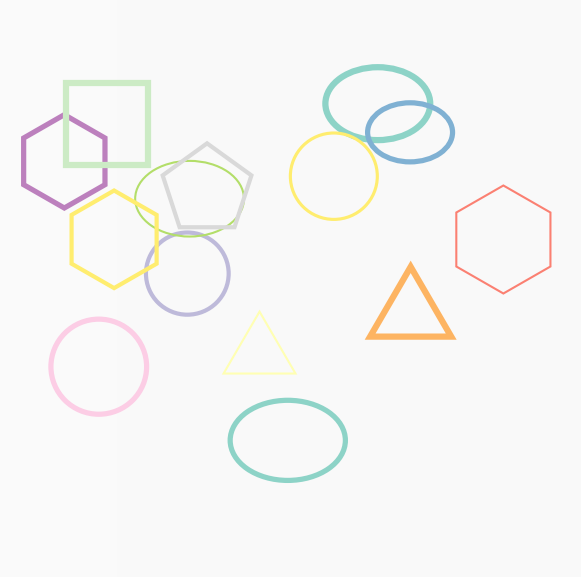[{"shape": "oval", "thickness": 3, "radius": 0.45, "center": [0.65, 0.82]}, {"shape": "oval", "thickness": 2.5, "radius": 0.5, "center": [0.495, 0.237]}, {"shape": "triangle", "thickness": 1, "radius": 0.36, "center": [0.447, 0.388]}, {"shape": "circle", "thickness": 2, "radius": 0.36, "center": [0.322, 0.525]}, {"shape": "hexagon", "thickness": 1, "radius": 0.47, "center": [0.866, 0.584]}, {"shape": "oval", "thickness": 2.5, "radius": 0.37, "center": [0.706, 0.77]}, {"shape": "triangle", "thickness": 3, "radius": 0.4, "center": [0.707, 0.457]}, {"shape": "oval", "thickness": 1, "radius": 0.47, "center": [0.326, 0.655]}, {"shape": "circle", "thickness": 2.5, "radius": 0.41, "center": [0.17, 0.364]}, {"shape": "pentagon", "thickness": 2, "radius": 0.4, "center": [0.356, 0.671]}, {"shape": "hexagon", "thickness": 2.5, "radius": 0.4, "center": [0.111, 0.72]}, {"shape": "square", "thickness": 3, "radius": 0.35, "center": [0.184, 0.784]}, {"shape": "circle", "thickness": 1.5, "radius": 0.37, "center": [0.574, 0.694]}, {"shape": "hexagon", "thickness": 2, "radius": 0.42, "center": [0.196, 0.585]}]